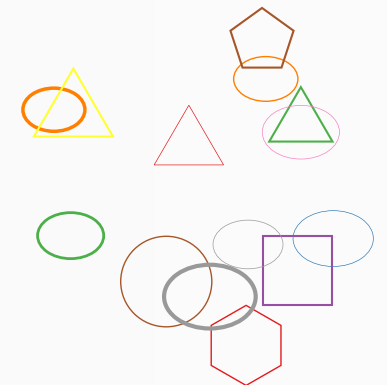[{"shape": "hexagon", "thickness": 1, "radius": 0.52, "center": [0.635, 0.103]}, {"shape": "triangle", "thickness": 0.5, "radius": 0.52, "center": [0.487, 0.623]}, {"shape": "oval", "thickness": 0.5, "radius": 0.52, "center": [0.86, 0.38]}, {"shape": "oval", "thickness": 2, "radius": 0.43, "center": [0.182, 0.388]}, {"shape": "triangle", "thickness": 1.5, "radius": 0.47, "center": [0.776, 0.679]}, {"shape": "square", "thickness": 1.5, "radius": 0.45, "center": [0.768, 0.298]}, {"shape": "oval", "thickness": 1, "radius": 0.41, "center": [0.686, 0.795]}, {"shape": "oval", "thickness": 2.5, "radius": 0.4, "center": [0.139, 0.715]}, {"shape": "triangle", "thickness": 1.5, "radius": 0.59, "center": [0.189, 0.704]}, {"shape": "circle", "thickness": 1, "radius": 0.59, "center": [0.429, 0.269]}, {"shape": "pentagon", "thickness": 1.5, "radius": 0.43, "center": [0.676, 0.894]}, {"shape": "oval", "thickness": 0.5, "radius": 0.5, "center": [0.776, 0.657]}, {"shape": "oval", "thickness": 0.5, "radius": 0.45, "center": [0.64, 0.365]}, {"shape": "oval", "thickness": 3, "radius": 0.59, "center": [0.542, 0.23]}]